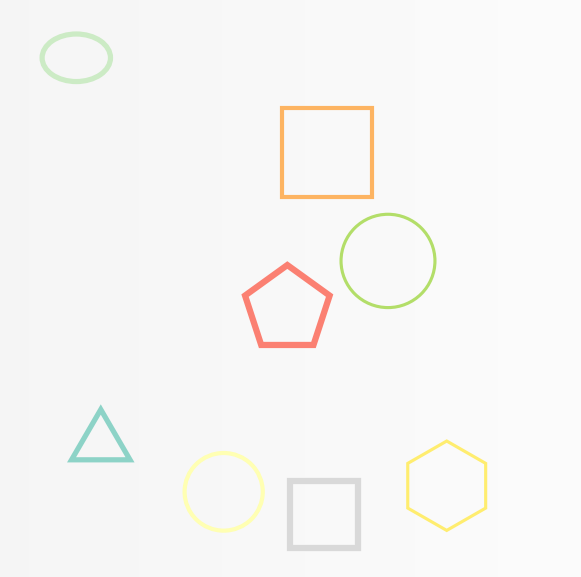[{"shape": "triangle", "thickness": 2.5, "radius": 0.29, "center": [0.173, 0.232]}, {"shape": "circle", "thickness": 2, "radius": 0.34, "center": [0.385, 0.148]}, {"shape": "pentagon", "thickness": 3, "radius": 0.38, "center": [0.494, 0.464]}, {"shape": "square", "thickness": 2, "radius": 0.38, "center": [0.563, 0.735]}, {"shape": "circle", "thickness": 1.5, "radius": 0.4, "center": [0.668, 0.547]}, {"shape": "square", "thickness": 3, "radius": 0.29, "center": [0.557, 0.108]}, {"shape": "oval", "thickness": 2.5, "radius": 0.29, "center": [0.131, 0.899]}, {"shape": "hexagon", "thickness": 1.5, "radius": 0.39, "center": [0.769, 0.158]}]